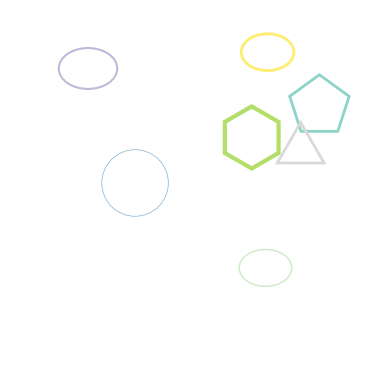[{"shape": "pentagon", "thickness": 2, "radius": 0.41, "center": [0.83, 0.725]}, {"shape": "oval", "thickness": 1.5, "radius": 0.38, "center": [0.229, 0.822]}, {"shape": "circle", "thickness": 0.5, "radius": 0.43, "center": [0.351, 0.525]}, {"shape": "hexagon", "thickness": 3, "radius": 0.4, "center": [0.654, 0.643]}, {"shape": "triangle", "thickness": 2, "radius": 0.35, "center": [0.781, 0.612]}, {"shape": "oval", "thickness": 1, "radius": 0.34, "center": [0.69, 0.304]}, {"shape": "oval", "thickness": 2, "radius": 0.34, "center": [0.695, 0.864]}]